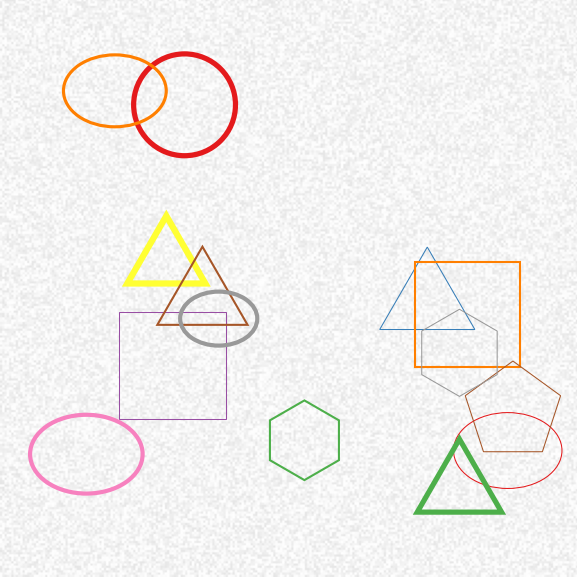[{"shape": "circle", "thickness": 2.5, "radius": 0.44, "center": [0.32, 0.818]}, {"shape": "oval", "thickness": 0.5, "radius": 0.47, "center": [0.879, 0.219]}, {"shape": "triangle", "thickness": 0.5, "radius": 0.48, "center": [0.74, 0.476]}, {"shape": "hexagon", "thickness": 1, "radius": 0.34, "center": [0.527, 0.237]}, {"shape": "triangle", "thickness": 2.5, "radius": 0.42, "center": [0.796, 0.154]}, {"shape": "square", "thickness": 0.5, "radius": 0.46, "center": [0.299, 0.366]}, {"shape": "square", "thickness": 1, "radius": 0.45, "center": [0.81, 0.454]}, {"shape": "oval", "thickness": 1.5, "radius": 0.44, "center": [0.199, 0.842]}, {"shape": "triangle", "thickness": 3, "radius": 0.39, "center": [0.288, 0.547]}, {"shape": "triangle", "thickness": 1, "radius": 0.45, "center": [0.351, 0.482]}, {"shape": "pentagon", "thickness": 0.5, "radius": 0.43, "center": [0.888, 0.287]}, {"shape": "oval", "thickness": 2, "radius": 0.49, "center": [0.15, 0.213]}, {"shape": "hexagon", "thickness": 0.5, "radius": 0.38, "center": [0.796, 0.388]}, {"shape": "oval", "thickness": 2, "radius": 0.33, "center": [0.379, 0.447]}]